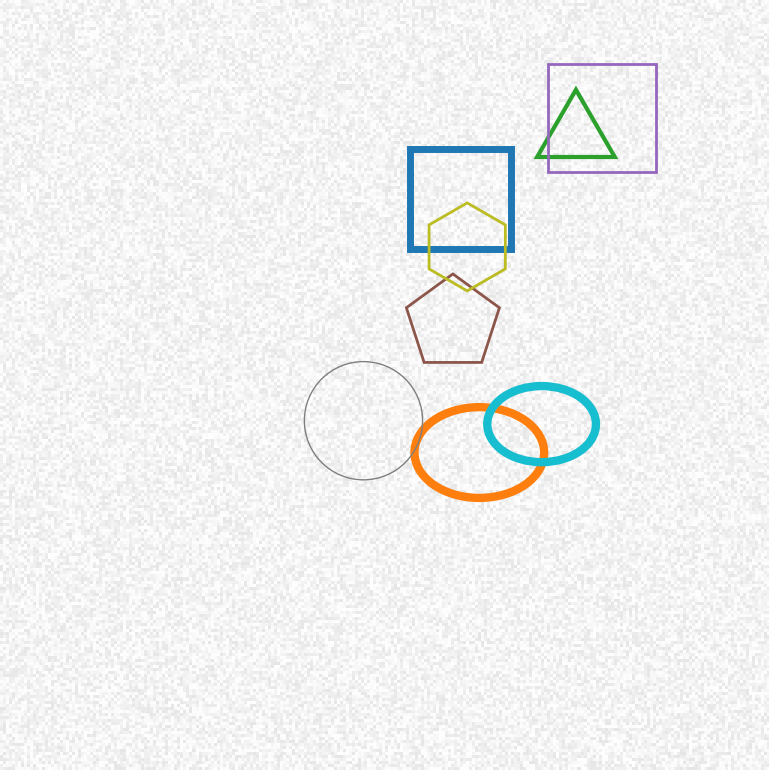[{"shape": "square", "thickness": 2.5, "radius": 0.33, "center": [0.598, 0.741]}, {"shape": "oval", "thickness": 3, "radius": 0.42, "center": [0.623, 0.412]}, {"shape": "triangle", "thickness": 1.5, "radius": 0.29, "center": [0.748, 0.825]}, {"shape": "square", "thickness": 1, "radius": 0.35, "center": [0.782, 0.847]}, {"shape": "pentagon", "thickness": 1, "radius": 0.32, "center": [0.588, 0.581]}, {"shape": "circle", "thickness": 0.5, "radius": 0.38, "center": [0.472, 0.454]}, {"shape": "hexagon", "thickness": 1, "radius": 0.29, "center": [0.607, 0.679]}, {"shape": "oval", "thickness": 3, "radius": 0.35, "center": [0.703, 0.449]}]